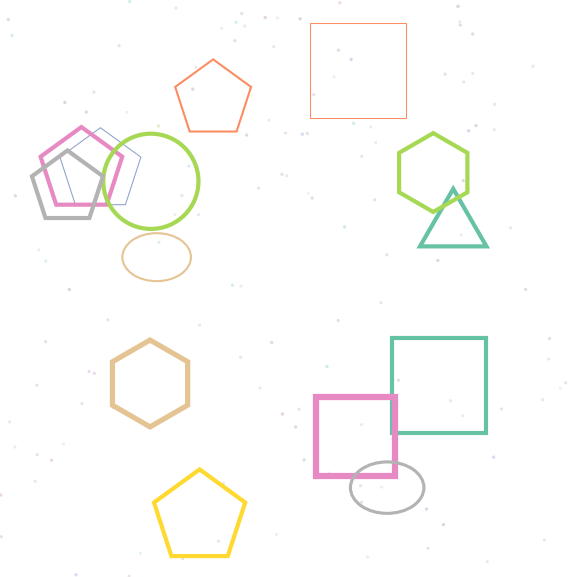[{"shape": "triangle", "thickness": 2, "radius": 0.33, "center": [0.785, 0.606]}, {"shape": "square", "thickness": 2, "radius": 0.41, "center": [0.76, 0.332]}, {"shape": "pentagon", "thickness": 1, "radius": 0.35, "center": [0.369, 0.827]}, {"shape": "square", "thickness": 0.5, "radius": 0.41, "center": [0.62, 0.877]}, {"shape": "pentagon", "thickness": 0.5, "radius": 0.37, "center": [0.174, 0.704]}, {"shape": "pentagon", "thickness": 2, "radius": 0.37, "center": [0.141, 0.705]}, {"shape": "square", "thickness": 3, "radius": 0.34, "center": [0.616, 0.244]}, {"shape": "circle", "thickness": 2, "radius": 0.41, "center": [0.261, 0.685]}, {"shape": "hexagon", "thickness": 2, "radius": 0.34, "center": [0.75, 0.7]}, {"shape": "pentagon", "thickness": 2, "radius": 0.42, "center": [0.346, 0.103]}, {"shape": "hexagon", "thickness": 2.5, "radius": 0.38, "center": [0.26, 0.335]}, {"shape": "oval", "thickness": 1, "radius": 0.3, "center": [0.271, 0.554]}, {"shape": "pentagon", "thickness": 2, "radius": 0.32, "center": [0.117, 0.674]}, {"shape": "oval", "thickness": 1.5, "radius": 0.32, "center": [0.67, 0.155]}]